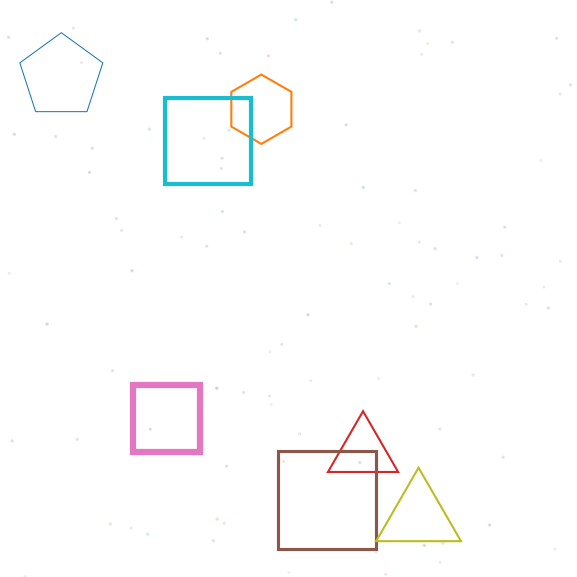[{"shape": "pentagon", "thickness": 0.5, "radius": 0.38, "center": [0.106, 0.867]}, {"shape": "hexagon", "thickness": 1, "radius": 0.3, "center": [0.453, 0.81]}, {"shape": "triangle", "thickness": 1, "radius": 0.35, "center": [0.629, 0.217]}, {"shape": "square", "thickness": 1.5, "radius": 0.43, "center": [0.566, 0.133]}, {"shape": "square", "thickness": 3, "radius": 0.29, "center": [0.288, 0.275]}, {"shape": "triangle", "thickness": 1, "radius": 0.42, "center": [0.725, 0.104]}, {"shape": "square", "thickness": 2, "radius": 0.37, "center": [0.36, 0.756]}]